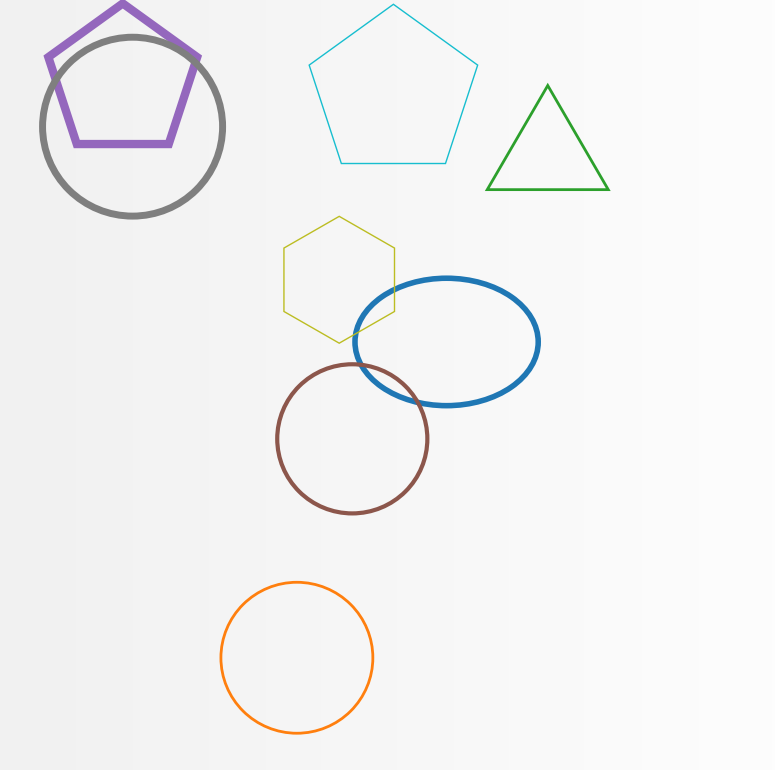[{"shape": "oval", "thickness": 2, "radius": 0.59, "center": [0.576, 0.556]}, {"shape": "circle", "thickness": 1, "radius": 0.49, "center": [0.383, 0.146]}, {"shape": "triangle", "thickness": 1, "radius": 0.45, "center": [0.707, 0.799]}, {"shape": "pentagon", "thickness": 3, "radius": 0.5, "center": [0.158, 0.895]}, {"shape": "circle", "thickness": 1.5, "radius": 0.48, "center": [0.455, 0.43]}, {"shape": "circle", "thickness": 2.5, "radius": 0.58, "center": [0.171, 0.835]}, {"shape": "hexagon", "thickness": 0.5, "radius": 0.41, "center": [0.438, 0.637]}, {"shape": "pentagon", "thickness": 0.5, "radius": 0.57, "center": [0.508, 0.88]}]